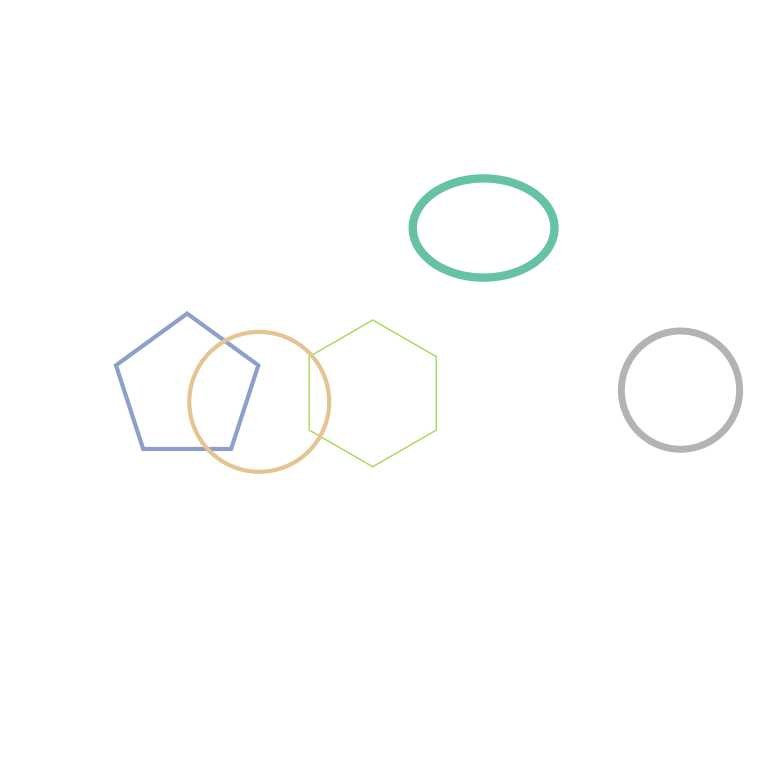[{"shape": "oval", "thickness": 3, "radius": 0.46, "center": [0.628, 0.704]}, {"shape": "pentagon", "thickness": 1.5, "radius": 0.49, "center": [0.243, 0.496]}, {"shape": "hexagon", "thickness": 0.5, "radius": 0.48, "center": [0.484, 0.489]}, {"shape": "circle", "thickness": 1.5, "radius": 0.45, "center": [0.337, 0.478]}, {"shape": "circle", "thickness": 2.5, "radius": 0.38, "center": [0.884, 0.493]}]